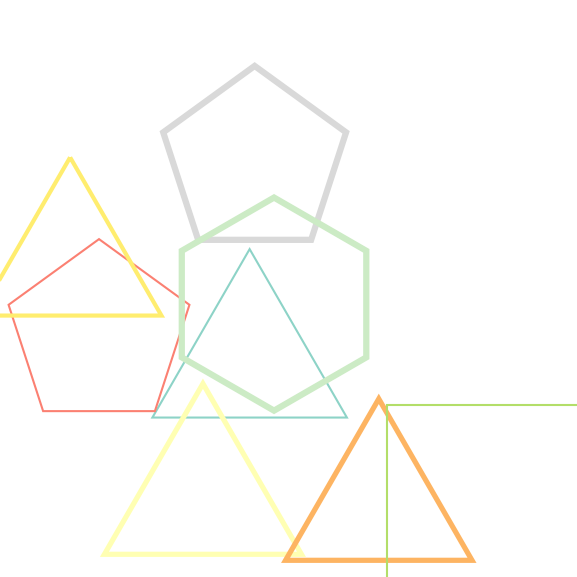[{"shape": "triangle", "thickness": 1, "radius": 0.97, "center": [0.432, 0.373]}, {"shape": "triangle", "thickness": 2.5, "radius": 0.98, "center": [0.351, 0.138]}, {"shape": "pentagon", "thickness": 1, "radius": 0.82, "center": [0.171, 0.42]}, {"shape": "triangle", "thickness": 2.5, "radius": 0.93, "center": [0.656, 0.122]}, {"shape": "square", "thickness": 1, "radius": 0.87, "center": [0.844, 0.123]}, {"shape": "pentagon", "thickness": 3, "radius": 0.83, "center": [0.441, 0.719]}, {"shape": "hexagon", "thickness": 3, "radius": 0.92, "center": [0.475, 0.473]}, {"shape": "triangle", "thickness": 2, "radius": 0.91, "center": [0.121, 0.544]}]